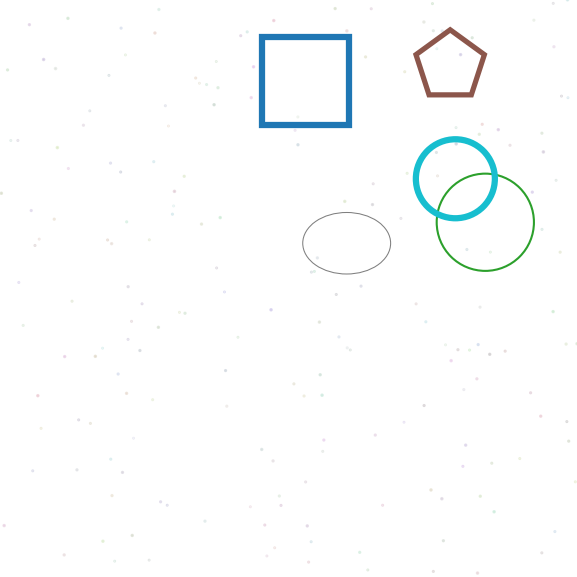[{"shape": "square", "thickness": 3, "radius": 0.38, "center": [0.529, 0.859]}, {"shape": "circle", "thickness": 1, "radius": 0.42, "center": [0.84, 0.614]}, {"shape": "pentagon", "thickness": 2.5, "radius": 0.31, "center": [0.78, 0.885]}, {"shape": "oval", "thickness": 0.5, "radius": 0.38, "center": [0.6, 0.578]}, {"shape": "circle", "thickness": 3, "radius": 0.34, "center": [0.789, 0.69]}]